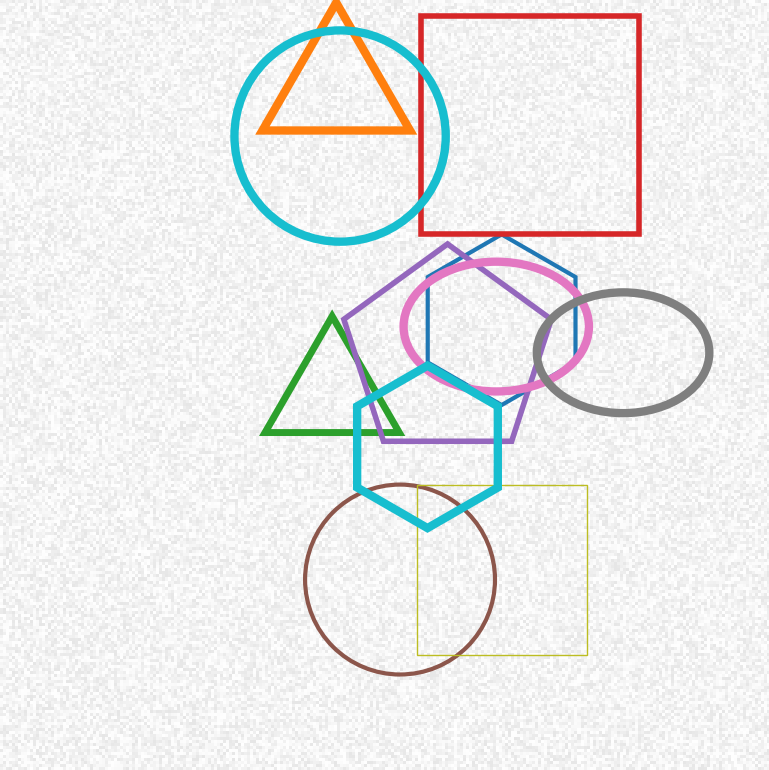[{"shape": "hexagon", "thickness": 1.5, "radius": 0.55, "center": [0.651, 0.585]}, {"shape": "triangle", "thickness": 3, "radius": 0.55, "center": [0.437, 0.886]}, {"shape": "triangle", "thickness": 2.5, "radius": 0.5, "center": [0.431, 0.489]}, {"shape": "square", "thickness": 2, "radius": 0.71, "center": [0.688, 0.838]}, {"shape": "pentagon", "thickness": 2, "radius": 0.71, "center": [0.581, 0.541]}, {"shape": "circle", "thickness": 1.5, "radius": 0.62, "center": [0.52, 0.247]}, {"shape": "oval", "thickness": 3, "radius": 0.6, "center": [0.644, 0.576]}, {"shape": "oval", "thickness": 3, "radius": 0.56, "center": [0.809, 0.542]}, {"shape": "square", "thickness": 0.5, "radius": 0.55, "center": [0.652, 0.26]}, {"shape": "circle", "thickness": 3, "radius": 0.69, "center": [0.442, 0.823]}, {"shape": "hexagon", "thickness": 3, "radius": 0.53, "center": [0.555, 0.42]}]